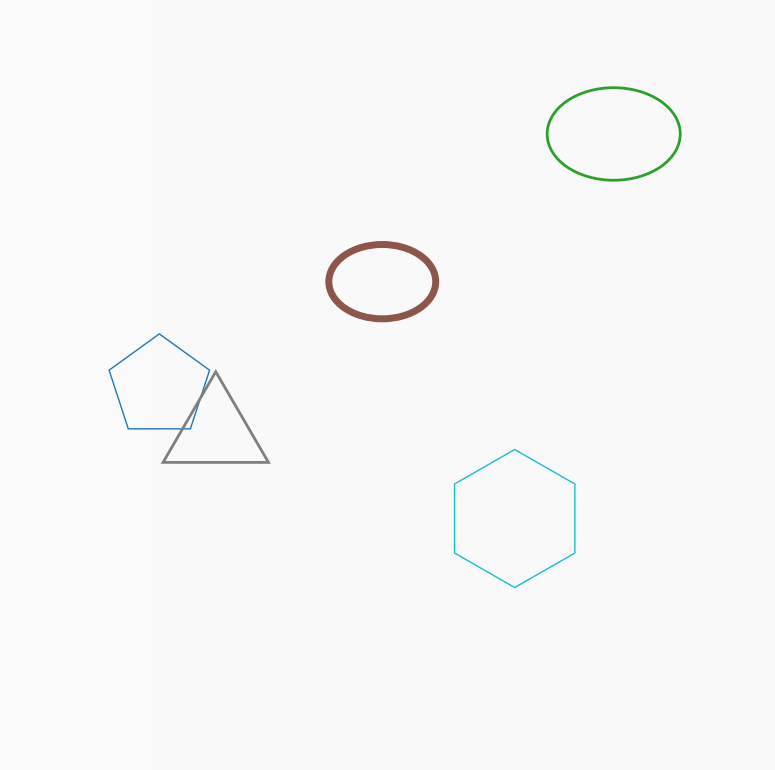[{"shape": "pentagon", "thickness": 0.5, "radius": 0.34, "center": [0.206, 0.498]}, {"shape": "oval", "thickness": 1, "radius": 0.43, "center": [0.792, 0.826]}, {"shape": "oval", "thickness": 2.5, "radius": 0.34, "center": [0.493, 0.634]}, {"shape": "triangle", "thickness": 1, "radius": 0.39, "center": [0.278, 0.439]}, {"shape": "hexagon", "thickness": 0.5, "radius": 0.45, "center": [0.664, 0.327]}]